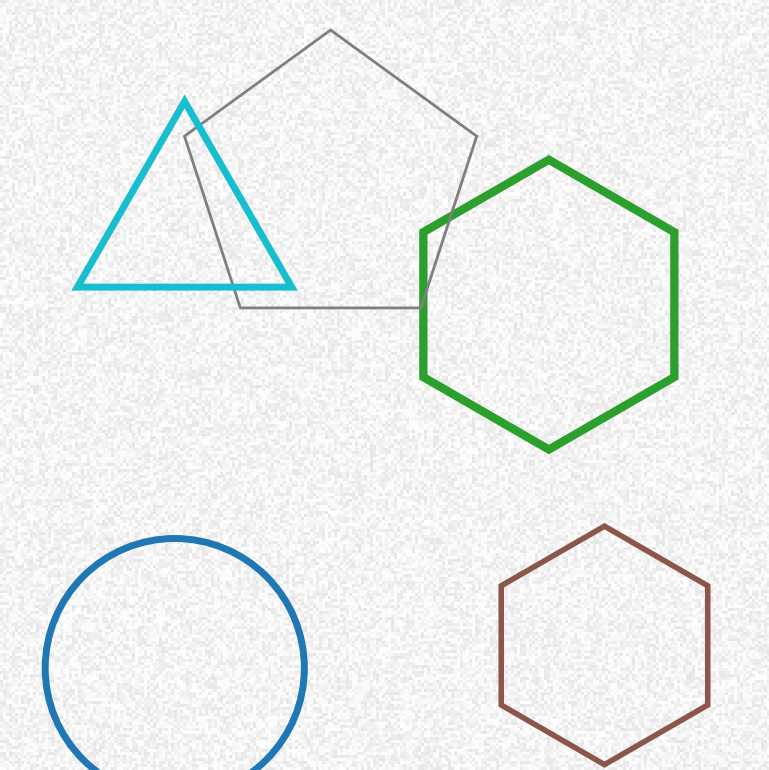[{"shape": "circle", "thickness": 2.5, "radius": 0.84, "center": [0.227, 0.132]}, {"shape": "hexagon", "thickness": 3, "radius": 0.94, "center": [0.713, 0.604]}, {"shape": "hexagon", "thickness": 2, "radius": 0.77, "center": [0.785, 0.162]}, {"shape": "pentagon", "thickness": 1, "radius": 1.0, "center": [0.429, 0.761]}, {"shape": "triangle", "thickness": 2.5, "radius": 0.8, "center": [0.24, 0.707]}]